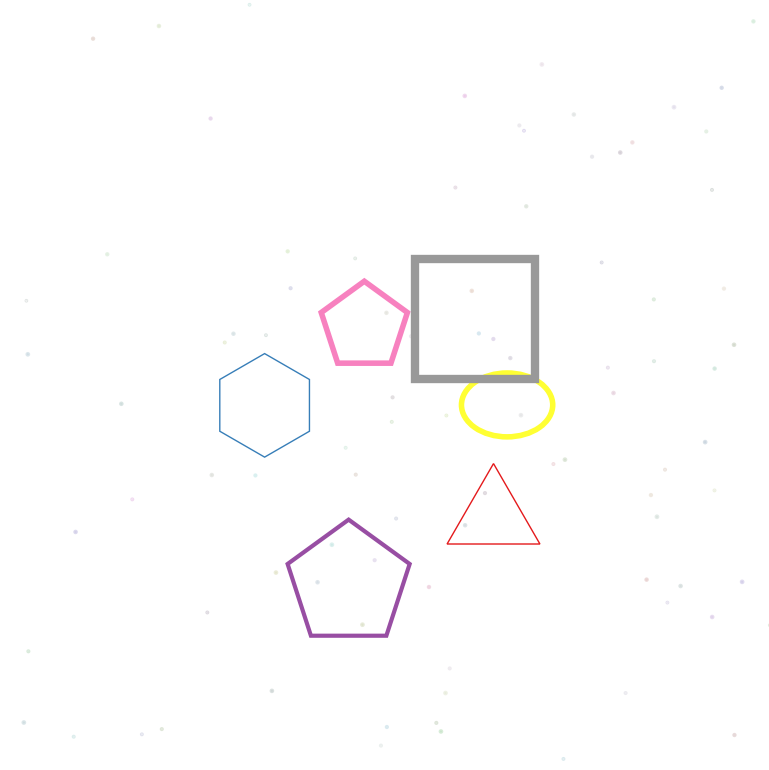[{"shape": "triangle", "thickness": 0.5, "radius": 0.35, "center": [0.641, 0.328]}, {"shape": "hexagon", "thickness": 0.5, "radius": 0.34, "center": [0.344, 0.474]}, {"shape": "pentagon", "thickness": 1.5, "radius": 0.42, "center": [0.453, 0.242]}, {"shape": "oval", "thickness": 2, "radius": 0.3, "center": [0.659, 0.474]}, {"shape": "pentagon", "thickness": 2, "radius": 0.29, "center": [0.473, 0.576]}, {"shape": "square", "thickness": 3, "radius": 0.39, "center": [0.617, 0.585]}]